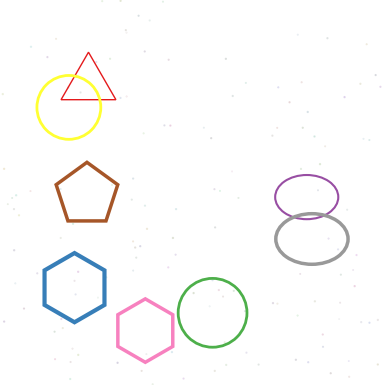[{"shape": "triangle", "thickness": 1, "radius": 0.41, "center": [0.23, 0.782]}, {"shape": "hexagon", "thickness": 3, "radius": 0.45, "center": [0.194, 0.253]}, {"shape": "circle", "thickness": 2, "radius": 0.45, "center": [0.552, 0.187]}, {"shape": "oval", "thickness": 1.5, "radius": 0.41, "center": [0.797, 0.488]}, {"shape": "circle", "thickness": 2, "radius": 0.41, "center": [0.179, 0.721]}, {"shape": "pentagon", "thickness": 2.5, "radius": 0.42, "center": [0.226, 0.494]}, {"shape": "hexagon", "thickness": 2.5, "radius": 0.41, "center": [0.377, 0.141]}, {"shape": "oval", "thickness": 2.5, "radius": 0.47, "center": [0.81, 0.379]}]